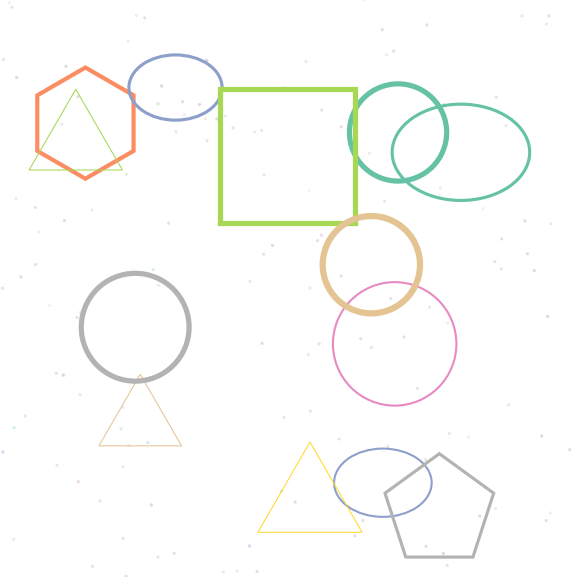[{"shape": "circle", "thickness": 2.5, "radius": 0.42, "center": [0.689, 0.77]}, {"shape": "oval", "thickness": 1.5, "radius": 0.6, "center": [0.798, 0.735]}, {"shape": "hexagon", "thickness": 2, "radius": 0.48, "center": [0.148, 0.786]}, {"shape": "oval", "thickness": 1, "radius": 0.42, "center": [0.663, 0.163]}, {"shape": "oval", "thickness": 1.5, "radius": 0.4, "center": [0.304, 0.848]}, {"shape": "circle", "thickness": 1, "radius": 0.53, "center": [0.683, 0.404]}, {"shape": "triangle", "thickness": 0.5, "radius": 0.47, "center": [0.131, 0.751]}, {"shape": "square", "thickness": 2.5, "radius": 0.58, "center": [0.498, 0.729]}, {"shape": "triangle", "thickness": 0.5, "radius": 0.52, "center": [0.537, 0.129]}, {"shape": "triangle", "thickness": 0.5, "radius": 0.41, "center": [0.243, 0.268]}, {"shape": "circle", "thickness": 3, "radius": 0.42, "center": [0.643, 0.541]}, {"shape": "pentagon", "thickness": 1.5, "radius": 0.49, "center": [0.761, 0.115]}, {"shape": "circle", "thickness": 2.5, "radius": 0.47, "center": [0.234, 0.433]}]